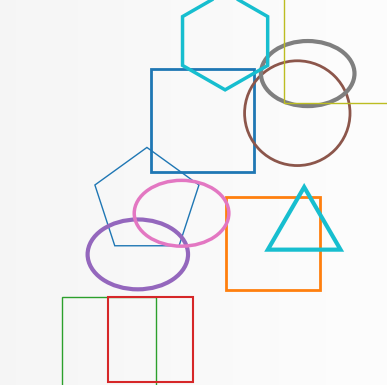[{"shape": "pentagon", "thickness": 1, "radius": 0.71, "center": [0.379, 0.476]}, {"shape": "square", "thickness": 2, "radius": 0.67, "center": [0.522, 0.687]}, {"shape": "square", "thickness": 2, "radius": 0.6, "center": [0.704, 0.369]}, {"shape": "square", "thickness": 1, "radius": 0.61, "center": [0.281, 0.107]}, {"shape": "square", "thickness": 1.5, "radius": 0.55, "center": [0.388, 0.118]}, {"shape": "oval", "thickness": 3, "radius": 0.65, "center": [0.356, 0.339]}, {"shape": "circle", "thickness": 2, "radius": 0.68, "center": [0.767, 0.706]}, {"shape": "oval", "thickness": 2.5, "radius": 0.61, "center": [0.468, 0.446]}, {"shape": "oval", "thickness": 3, "radius": 0.6, "center": [0.794, 0.809]}, {"shape": "square", "thickness": 1, "radius": 0.7, "center": [0.872, 0.872]}, {"shape": "triangle", "thickness": 3, "radius": 0.54, "center": [0.785, 0.406]}, {"shape": "hexagon", "thickness": 2.5, "radius": 0.63, "center": [0.581, 0.893]}]